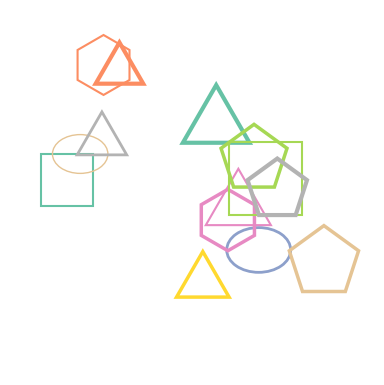[{"shape": "triangle", "thickness": 3, "radius": 0.5, "center": [0.562, 0.679]}, {"shape": "square", "thickness": 1.5, "radius": 0.33, "center": [0.174, 0.533]}, {"shape": "hexagon", "thickness": 1.5, "radius": 0.39, "center": [0.269, 0.831]}, {"shape": "triangle", "thickness": 3, "radius": 0.36, "center": [0.31, 0.818]}, {"shape": "oval", "thickness": 2, "radius": 0.42, "center": [0.672, 0.351]}, {"shape": "triangle", "thickness": 1.5, "radius": 0.49, "center": [0.619, 0.464]}, {"shape": "hexagon", "thickness": 2.5, "radius": 0.4, "center": [0.592, 0.428]}, {"shape": "square", "thickness": 1.5, "radius": 0.47, "center": [0.689, 0.536]}, {"shape": "pentagon", "thickness": 2.5, "radius": 0.45, "center": [0.66, 0.587]}, {"shape": "triangle", "thickness": 2.5, "radius": 0.39, "center": [0.527, 0.268]}, {"shape": "oval", "thickness": 1, "radius": 0.36, "center": [0.208, 0.6]}, {"shape": "pentagon", "thickness": 2.5, "radius": 0.47, "center": [0.841, 0.319]}, {"shape": "pentagon", "thickness": 3, "radius": 0.41, "center": [0.72, 0.507]}, {"shape": "triangle", "thickness": 2, "radius": 0.37, "center": [0.265, 0.635]}]